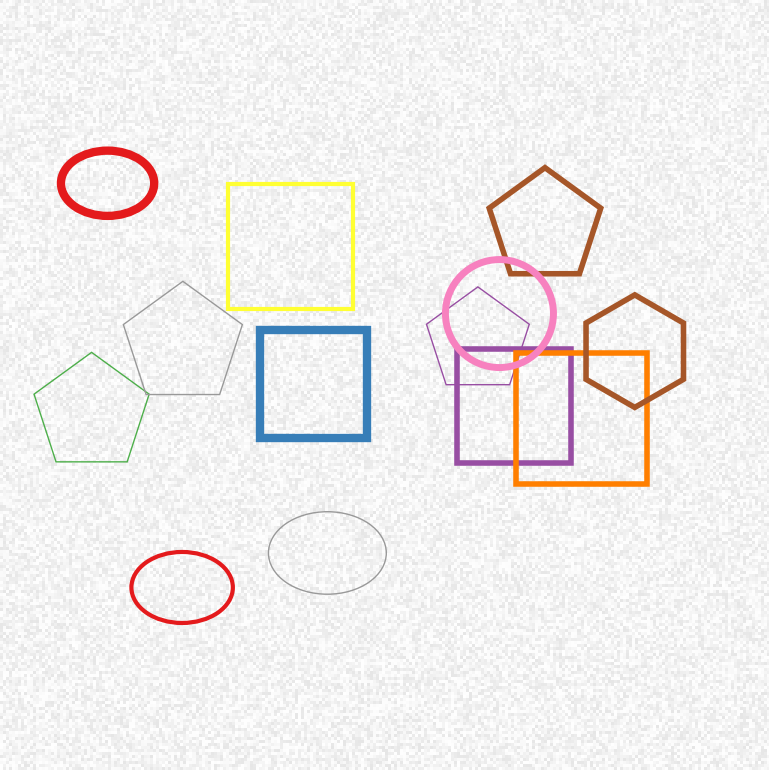[{"shape": "oval", "thickness": 1.5, "radius": 0.33, "center": [0.237, 0.237]}, {"shape": "oval", "thickness": 3, "radius": 0.3, "center": [0.14, 0.762]}, {"shape": "square", "thickness": 3, "radius": 0.35, "center": [0.407, 0.502]}, {"shape": "pentagon", "thickness": 0.5, "radius": 0.39, "center": [0.119, 0.464]}, {"shape": "square", "thickness": 2, "radius": 0.37, "center": [0.668, 0.473]}, {"shape": "pentagon", "thickness": 0.5, "radius": 0.35, "center": [0.621, 0.557]}, {"shape": "square", "thickness": 2, "radius": 0.43, "center": [0.755, 0.456]}, {"shape": "square", "thickness": 1.5, "radius": 0.41, "center": [0.377, 0.68]}, {"shape": "hexagon", "thickness": 2, "radius": 0.37, "center": [0.824, 0.544]}, {"shape": "pentagon", "thickness": 2, "radius": 0.38, "center": [0.708, 0.706]}, {"shape": "circle", "thickness": 2.5, "radius": 0.35, "center": [0.649, 0.593]}, {"shape": "pentagon", "thickness": 0.5, "radius": 0.41, "center": [0.237, 0.553]}, {"shape": "oval", "thickness": 0.5, "radius": 0.38, "center": [0.425, 0.282]}]